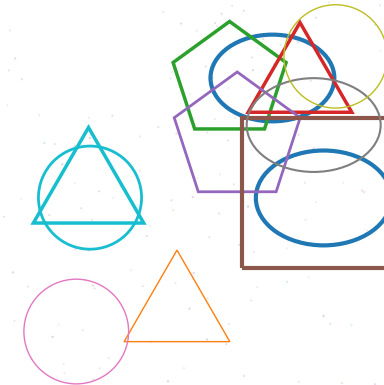[{"shape": "oval", "thickness": 3, "radius": 0.8, "center": [0.708, 0.797]}, {"shape": "oval", "thickness": 3, "radius": 0.88, "center": [0.841, 0.486]}, {"shape": "triangle", "thickness": 1, "radius": 0.79, "center": [0.46, 0.192]}, {"shape": "pentagon", "thickness": 2.5, "radius": 0.77, "center": [0.596, 0.79]}, {"shape": "triangle", "thickness": 2.5, "radius": 0.78, "center": [0.779, 0.786]}, {"shape": "pentagon", "thickness": 2, "radius": 0.86, "center": [0.616, 0.641]}, {"shape": "square", "thickness": 3, "radius": 0.97, "center": [0.822, 0.499]}, {"shape": "circle", "thickness": 1, "radius": 0.68, "center": [0.198, 0.139]}, {"shape": "oval", "thickness": 1.5, "radius": 0.87, "center": [0.815, 0.675]}, {"shape": "circle", "thickness": 1, "radius": 0.67, "center": [0.872, 0.853]}, {"shape": "triangle", "thickness": 2.5, "radius": 0.83, "center": [0.23, 0.503]}, {"shape": "circle", "thickness": 2, "radius": 0.67, "center": [0.234, 0.487]}]